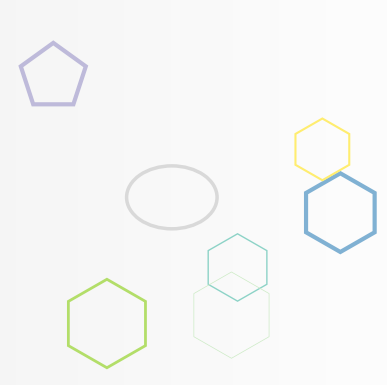[{"shape": "hexagon", "thickness": 1, "radius": 0.44, "center": [0.613, 0.305]}, {"shape": "pentagon", "thickness": 3, "radius": 0.44, "center": [0.138, 0.8]}, {"shape": "hexagon", "thickness": 3, "radius": 0.51, "center": [0.878, 0.448]}, {"shape": "hexagon", "thickness": 2, "radius": 0.57, "center": [0.276, 0.16]}, {"shape": "oval", "thickness": 2.5, "radius": 0.58, "center": [0.443, 0.487]}, {"shape": "hexagon", "thickness": 0.5, "radius": 0.56, "center": [0.597, 0.181]}, {"shape": "hexagon", "thickness": 1.5, "radius": 0.4, "center": [0.832, 0.612]}]